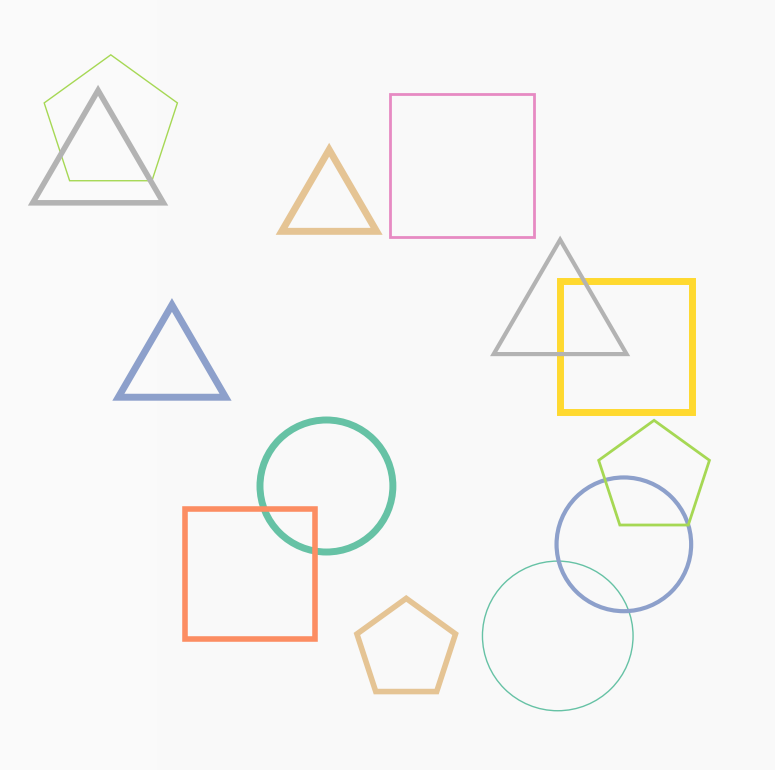[{"shape": "circle", "thickness": 0.5, "radius": 0.49, "center": [0.72, 0.174]}, {"shape": "circle", "thickness": 2.5, "radius": 0.43, "center": [0.421, 0.369]}, {"shape": "square", "thickness": 2, "radius": 0.42, "center": [0.323, 0.254]}, {"shape": "circle", "thickness": 1.5, "radius": 0.43, "center": [0.805, 0.293]}, {"shape": "triangle", "thickness": 2.5, "radius": 0.4, "center": [0.222, 0.524]}, {"shape": "square", "thickness": 1, "radius": 0.46, "center": [0.596, 0.786]}, {"shape": "pentagon", "thickness": 0.5, "radius": 0.45, "center": [0.143, 0.838]}, {"shape": "pentagon", "thickness": 1, "radius": 0.38, "center": [0.844, 0.379]}, {"shape": "square", "thickness": 2.5, "radius": 0.43, "center": [0.808, 0.55]}, {"shape": "triangle", "thickness": 2.5, "radius": 0.35, "center": [0.425, 0.735]}, {"shape": "pentagon", "thickness": 2, "radius": 0.33, "center": [0.524, 0.156]}, {"shape": "triangle", "thickness": 2, "radius": 0.49, "center": [0.127, 0.785]}, {"shape": "triangle", "thickness": 1.5, "radius": 0.5, "center": [0.723, 0.59]}]